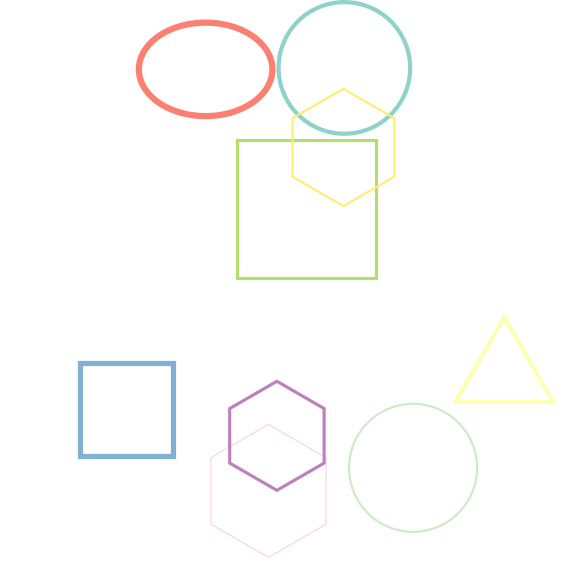[{"shape": "circle", "thickness": 2, "radius": 0.57, "center": [0.596, 0.882]}, {"shape": "triangle", "thickness": 2, "radius": 0.49, "center": [0.873, 0.352]}, {"shape": "oval", "thickness": 3, "radius": 0.58, "center": [0.356, 0.879]}, {"shape": "square", "thickness": 2.5, "radius": 0.4, "center": [0.22, 0.289]}, {"shape": "square", "thickness": 1.5, "radius": 0.6, "center": [0.531, 0.637]}, {"shape": "hexagon", "thickness": 0.5, "radius": 0.58, "center": [0.465, 0.149]}, {"shape": "hexagon", "thickness": 1.5, "radius": 0.47, "center": [0.479, 0.244]}, {"shape": "circle", "thickness": 1, "radius": 0.55, "center": [0.715, 0.189]}, {"shape": "hexagon", "thickness": 1, "radius": 0.51, "center": [0.595, 0.744]}]